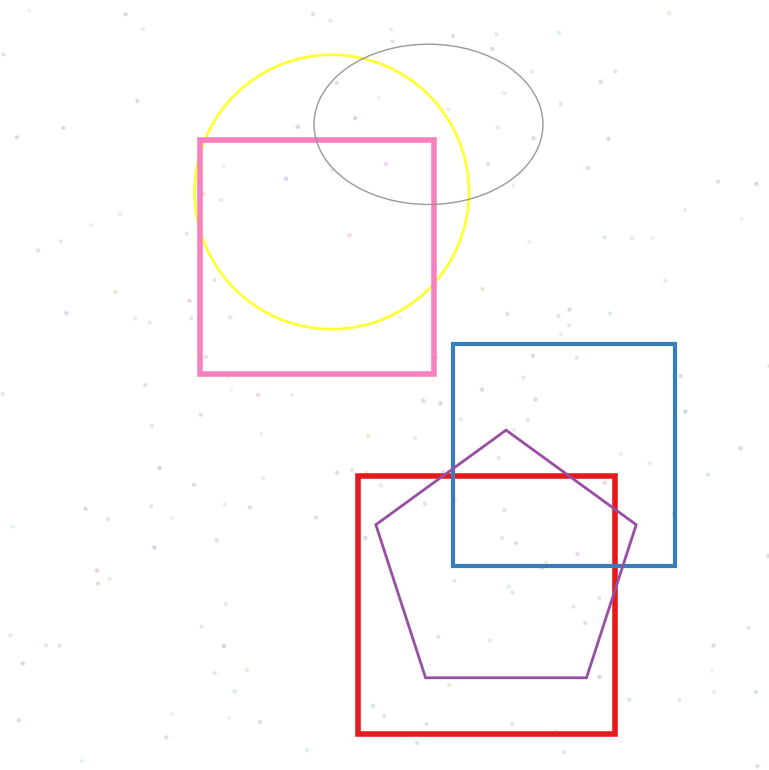[{"shape": "square", "thickness": 2, "radius": 0.84, "center": [0.632, 0.214]}, {"shape": "square", "thickness": 1.5, "radius": 0.72, "center": [0.733, 0.409]}, {"shape": "pentagon", "thickness": 1, "radius": 0.89, "center": [0.657, 0.264]}, {"shape": "circle", "thickness": 1, "radius": 0.89, "center": [0.431, 0.751]}, {"shape": "square", "thickness": 2, "radius": 0.76, "center": [0.411, 0.666]}, {"shape": "oval", "thickness": 0.5, "radius": 0.74, "center": [0.556, 0.839]}]